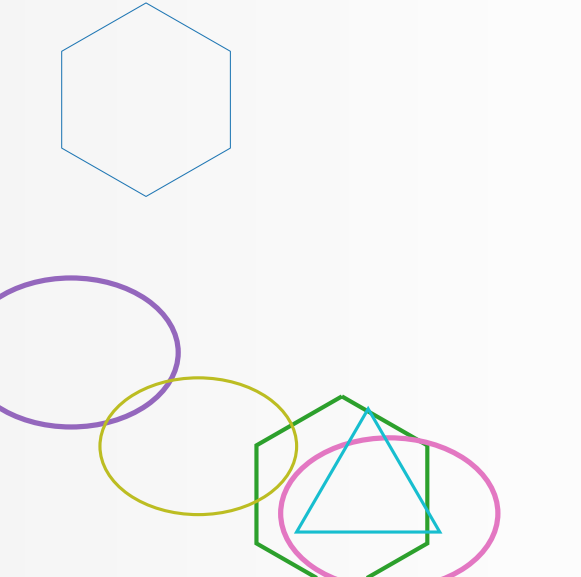[{"shape": "hexagon", "thickness": 0.5, "radius": 0.84, "center": [0.251, 0.827]}, {"shape": "hexagon", "thickness": 2, "radius": 0.85, "center": [0.588, 0.143]}, {"shape": "oval", "thickness": 2.5, "radius": 0.92, "center": [0.122, 0.389]}, {"shape": "oval", "thickness": 2.5, "radius": 0.93, "center": [0.67, 0.11]}, {"shape": "oval", "thickness": 1.5, "radius": 0.85, "center": [0.341, 0.226]}, {"shape": "triangle", "thickness": 1.5, "radius": 0.71, "center": [0.633, 0.149]}]